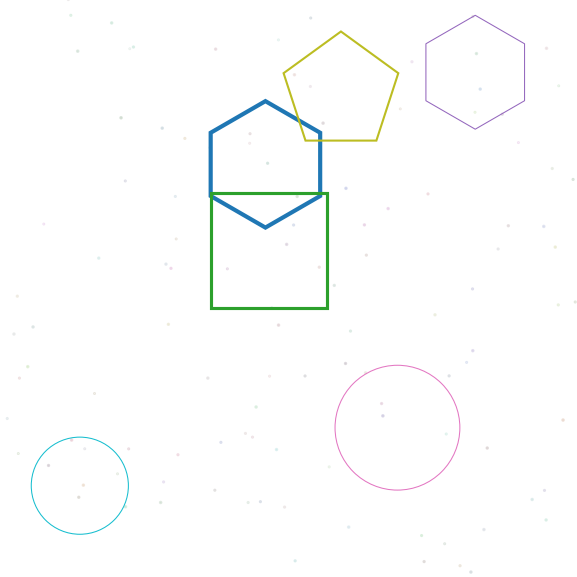[{"shape": "hexagon", "thickness": 2, "radius": 0.55, "center": [0.46, 0.715]}, {"shape": "square", "thickness": 1.5, "radius": 0.5, "center": [0.466, 0.566]}, {"shape": "hexagon", "thickness": 0.5, "radius": 0.49, "center": [0.823, 0.874]}, {"shape": "circle", "thickness": 0.5, "radius": 0.54, "center": [0.688, 0.259]}, {"shape": "pentagon", "thickness": 1, "radius": 0.52, "center": [0.59, 0.84]}, {"shape": "circle", "thickness": 0.5, "radius": 0.42, "center": [0.138, 0.158]}]